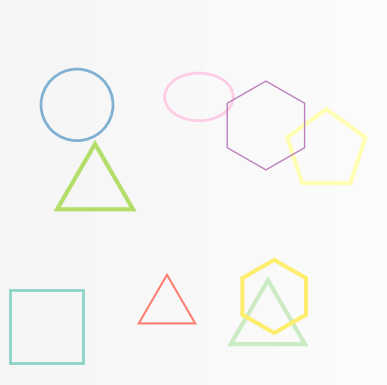[{"shape": "square", "thickness": 2, "radius": 0.47, "center": [0.12, 0.152]}, {"shape": "pentagon", "thickness": 3, "radius": 0.53, "center": [0.842, 0.61]}, {"shape": "triangle", "thickness": 1.5, "radius": 0.42, "center": [0.431, 0.202]}, {"shape": "circle", "thickness": 2, "radius": 0.46, "center": [0.199, 0.728]}, {"shape": "triangle", "thickness": 3, "radius": 0.57, "center": [0.245, 0.513]}, {"shape": "oval", "thickness": 2, "radius": 0.44, "center": [0.513, 0.748]}, {"shape": "hexagon", "thickness": 1, "radius": 0.58, "center": [0.686, 0.674]}, {"shape": "triangle", "thickness": 3, "radius": 0.55, "center": [0.691, 0.161]}, {"shape": "hexagon", "thickness": 3, "radius": 0.47, "center": [0.708, 0.23]}]